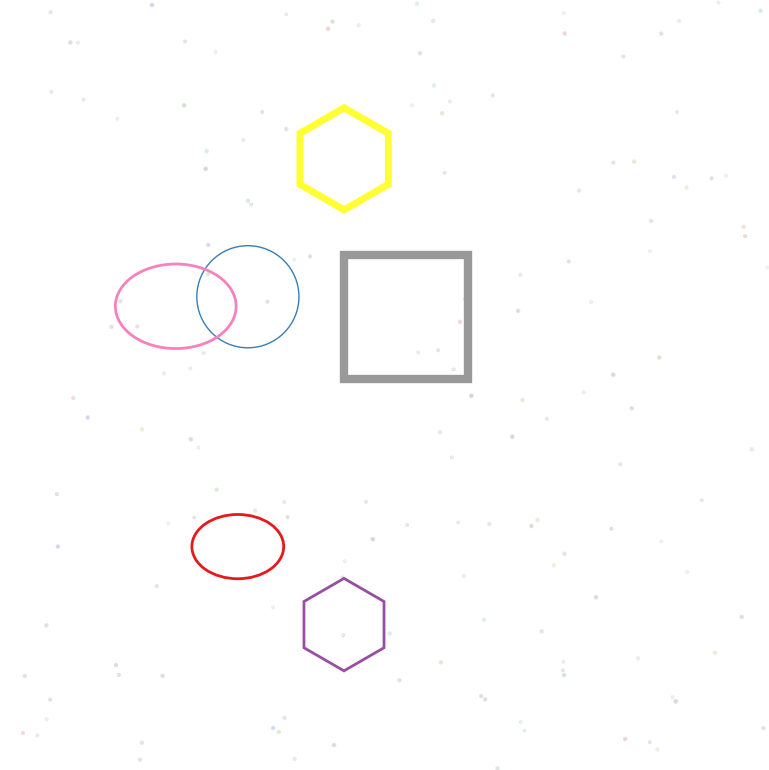[{"shape": "oval", "thickness": 1, "radius": 0.3, "center": [0.309, 0.29]}, {"shape": "circle", "thickness": 0.5, "radius": 0.33, "center": [0.322, 0.615]}, {"shape": "hexagon", "thickness": 1, "radius": 0.3, "center": [0.447, 0.189]}, {"shape": "hexagon", "thickness": 2.5, "radius": 0.33, "center": [0.447, 0.794]}, {"shape": "oval", "thickness": 1, "radius": 0.39, "center": [0.228, 0.602]}, {"shape": "square", "thickness": 3, "radius": 0.4, "center": [0.528, 0.588]}]